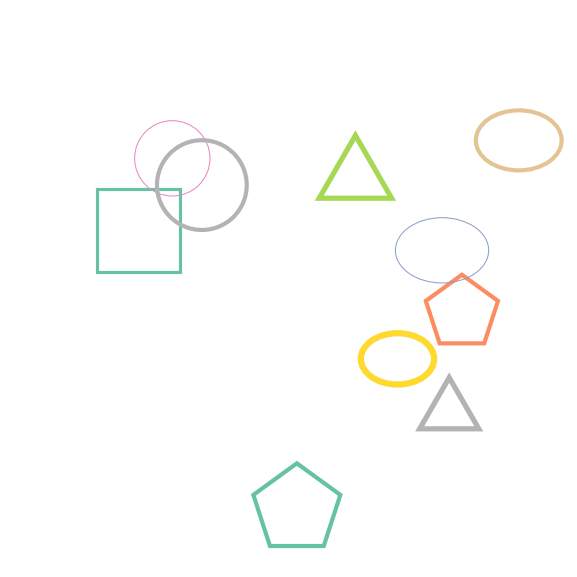[{"shape": "square", "thickness": 1.5, "radius": 0.36, "center": [0.24, 0.6]}, {"shape": "pentagon", "thickness": 2, "radius": 0.4, "center": [0.514, 0.118]}, {"shape": "pentagon", "thickness": 2, "radius": 0.33, "center": [0.8, 0.458]}, {"shape": "oval", "thickness": 0.5, "radius": 0.4, "center": [0.765, 0.566]}, {"shape": "circle", "thickness": 0.5, "radius": 0.33, "center": [0.298, 0.725]}, {"shape": "triangle", "thickness": 2.5, "radius": 0.36, "center": [0.615, 0.692]}, {"shape": "oval", "thickness": 3, "radius": 0.32, "center": [0.688, 0.378]}, {"shape": "oval", "thickness": 2, "radius": 0.37, "center": [0.898, 0.756]}, {"shape": "triangle", "thickness": 2.5, "radius": 0.3, "center": [0.778, 0.286]}, {"shape": "circle", "thickness": 2, "radius": 0.39, "center": [0.35, 0.679]}]